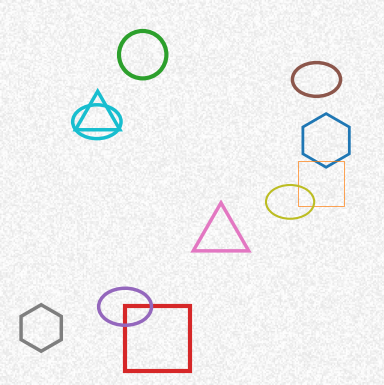[{"shape": "hexagon", "thickness": 2, "radius": 0.35, "center": [0.847, 0.635]}, {"shape": "square", "thickness": 0.5, "radius": 0.29, "center": [0.834, 0.524]}, {"shape": "circle", "thickness": 3, "radius": 0.31, "center": [0.371, 0.858]}, {"shape": "square", "thickness": 3, "radius": 0.42, "center": [0.409, 0.12]}, {"shape": "oval", "thickness": 2.5, "radius": 0.34, "center": [0.325, 0.203]}, {"shape": "oval", "thickness": 2.5, "radius": 0.31, "center": [0.822, 0.794]}, {"shape": "triangle", "thickness": 2.5, "radius": 0.42, "center": [0.574, 0.39]}, {"shape": "hexagon", "thickness": 2.5, "radius": 0.3, "center": [0.107, 0.148]}, {"shape": "oval", "thickness": 1.5, "radius": 0.31, "center": [0.754, 0.476]}, {"shape": "oval", "thickness": 2.5, "radius": 0.31, "center": [0.252, 0.684]}, {"shape": "triangle", "thickness": 2.5, "radius": 0.33, "center": [0.254, 0.696]}]